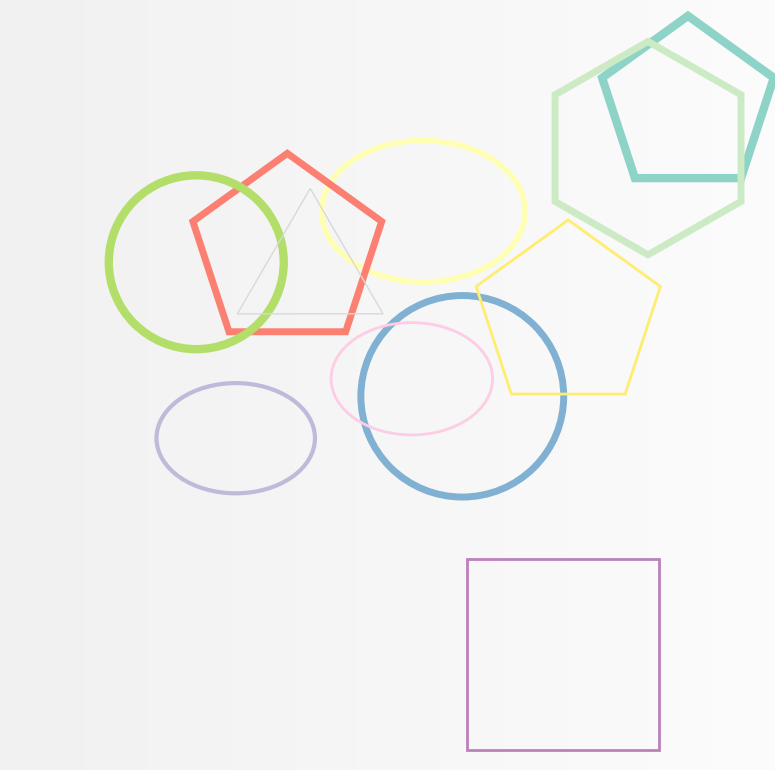[{"shape": "pentagon", "thickness": 3, "radius": 0.58, "center": [0.888, 0.863]}, {"shape": "oval", "thickness": 2, "radius": 0.66, "center": [0.546, 0.726]}, {"shape": "oval", "thickness": 1.5, "radius": 0.51, "center": [0.304, 0.431]}, {"shape": "pentagon", "thickness": 2.5, "radius": 0.64, "center": [0.371, 0.673]}, {"shape": "circle", "thickness": 2.5, "radius": 0.65, "center": [0.597, 0.485]}, {"shape": "circle", "thickness": 3, "radius": 0.56, "center": [0.253, 0.659]}, {"shape": "oval", "thickness": 1, "radius": 0.52, "center": [0.531, 0.508]}, {"shape": "triangle", "thickness": 0.5, "radius": 0.54, "center": [0.4, 0.647]}, {"shape": "square", "thickness": 1, "radius": 0.62, "center": [0.727, 0.15]}, {"shape": "hexagon", "thickness": 2.5, "radius": 0.69, "center": [0.836, 0.808]}, {"shape": "pentagon", "thickness": 1, "radius": 0.62, "center": [0.733, 0.589]}]